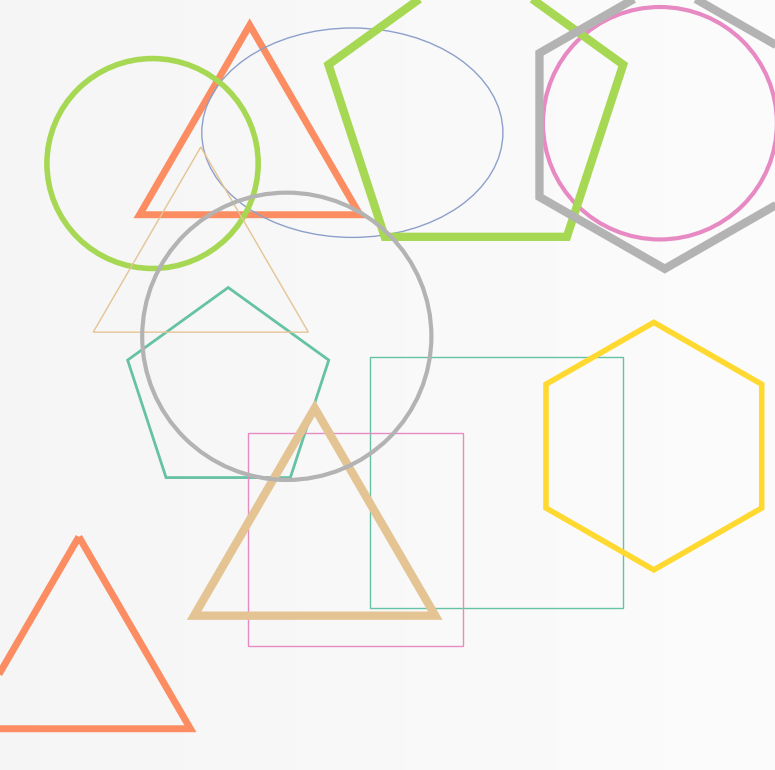[{"shape": "pentagon", "thickness": 1, "radius": 0.68, "center": [0.294, 0.49]}, {"shape": "square", "thickness": 0.5, "radius": 0.82, "center": [0.64, 0.374]}, {"shape": "triangle", "thickness": 2.5, "radius": 0.83, "center": [0.102, 0.137]}, {"shape": "triangle", "thickness": 2.5, "radius": 0.82, "center": [0.322, 0.803]}, {"shape": "oval", "thickness": 0.5, "radius": 0.97, "center": [0.455, 0.828]}, {"shape": "square", "thickness": 0.5, "radius": 0.69, "center": [0.459, 0.299]}, {"shape": "circle", "thickness": 1.5, "radius": 0.75, "center": [0.852, 0.84]}, {"shape": "circle", "thickness": 2, "radius": 0.68, "center": [0.197, 0.788]}, {"shape": "pentagon", "thickness": 3, "radius": 1.0, "center": [0.614, 0.854]}, {"shape": "hexagon", "thickness": 2, "radius": 0.8, "center": [0.844, 0.421]}, {"shape": "triangle", "thickness": 0.5, "radius": 0.8, "center": [0.259, 0.649]}, {"shape": "triangle", "thickness": 3, "radius": 0.9, "center": [0.406, 0.29]}, {"shape": "circle", "thickness": 1.5, "radius": 0.93, "center": [0.37, 0.563]}, {"shape": "hexagon", "thickness": 3, "radius": 0.93, "center": [0.858, 0.838]}]